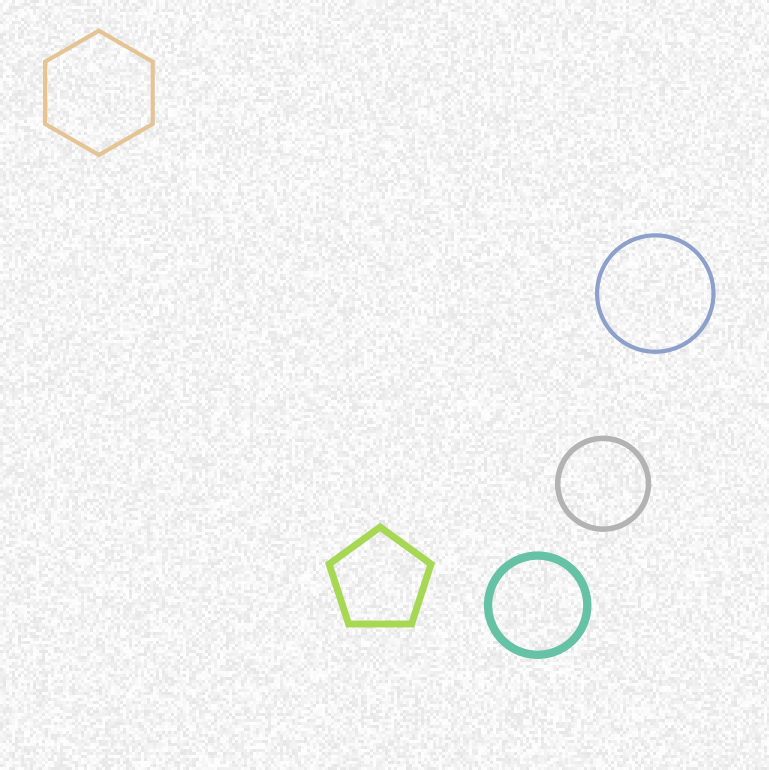[{"shape": "circle", "thickness": 3, "radius": 0.32, "center": [0.698, 0.214]}, {"shape": "circle", "thickness": 1.5, "radius": 0.38, "center": [0.851, 0.619]}, {"shape": "pentagon", "thickness": 2.5, "radius": 0.35, "center": [0.494, 0.246]}, {"shape": "hexagon", "thickness": 1.5, "radius": 0.4, "center": [0.128, 0.879]}, {"shape": "circle", "thickness": 2, "radius": 0.29, "center": [0.783, 0.372]}]